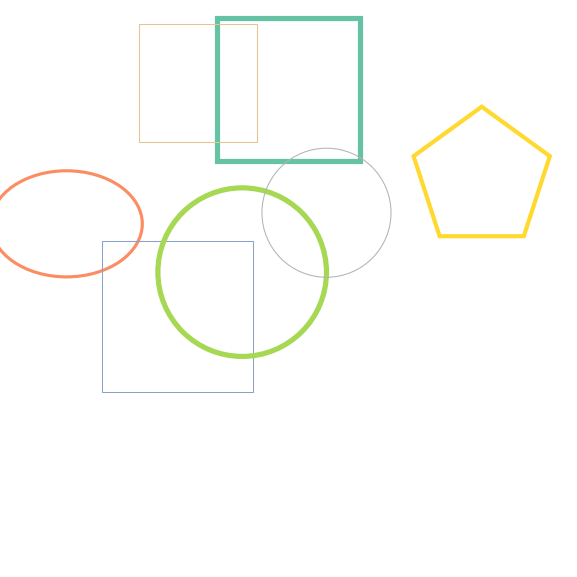[{"shape": "square", "thickness": 2.5, "radius": 0.62, "center": [0.499, 0.844]}, {"shape": "oval", "thickness": 1.5, "radius": 0.66, "center": [0.115, 0.612]}, {"shape": "square", "thickness": 0.5, "radius": 0.65, "center": [0.308, 0.452]}, {"shape": "circle", "thickness": 2.5, "radius": 0.73, "center": [0.419, 0.528]}, {"shape": "pentagon", "thickness": 2, "radius": 0.62, "center": [0.834, 0.69]}, {"shape": "square", "thickness": 0.5, "radius": 0.51, "center": [0.342, 0.855]}, {"shape": "circle", "thickness": 0.5, "radius": 0.56, "center": [0.565, 0.631]}]